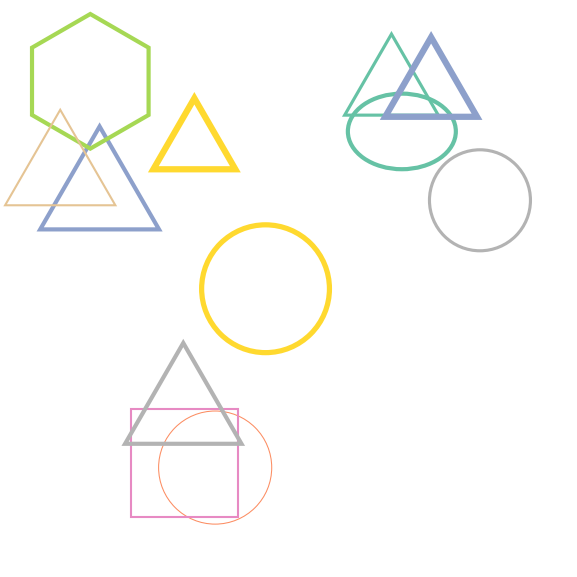[{"shape": "triangle", "thickness": 1.5, "radius": 0.47, "center": [0.678, 0.847]}, {"shape": "oval", "thickness": 2, "radius": 0.47, "center": [0.696, 0.772]}, {"shape": "circle", "thickness": 0.5, "radius": 0.49, "center": [0.373, 0.189]}, {"shape": "triangle", "thickness": 2, "radius": 0.59, "center": [0.172, 0.661]}, {"shape": "triangle", "thickness": 3, "radius": 0.46, "center": [0.747, 0.843]}, {"shape": "square", "thickness": 1, "radius": 0.47, "center": [0.32, 0.197]}, {"shape": "hexagon", "thickness": 2, "radius": 0.58, "center": [0.156, 0.858]}, {"shape": "triangle", "thickness": 3, "radius": 0.41, "center": [0.337, 0.747]}, {"shape": "circle", "thickness": 2.5, "radius": 0.55, "center": [0.46, 0.499]}, {"shape": "triangle", "thickness": 1, "radius": 0.55, "center": [0.104, 0.699]}, {"shape": "triangle", "thickness": 2, "radius": 0.58, "center": [0.317, 0.289]}, {"shape": "circle", "thickness": 1.5, "radius": 0.44, "center": [0.831, 0.652]}]